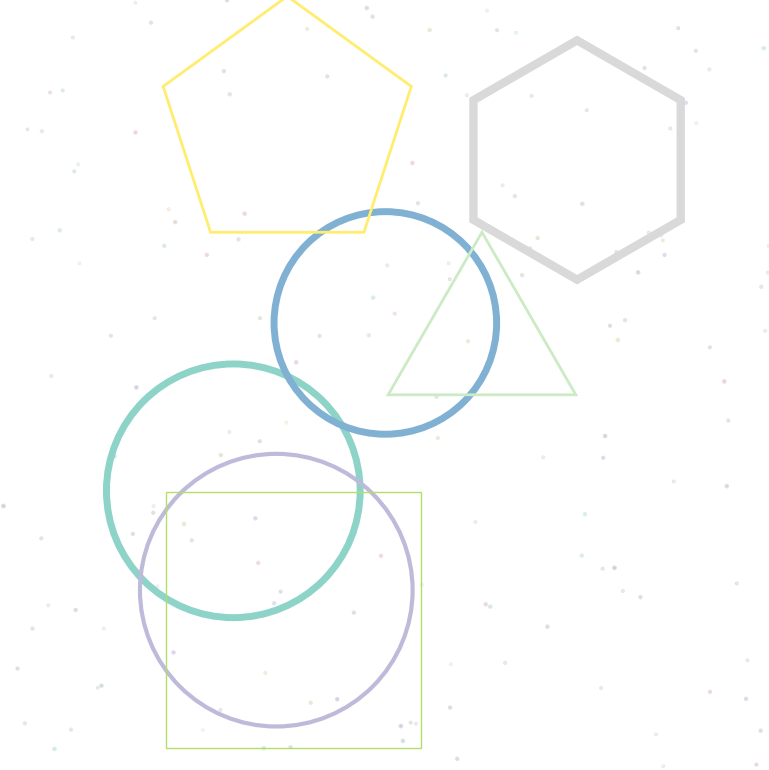[{"shape": "circle", "thickness": 2.5, "radius": 0.82, "center": [0.303, 0.363]}, {"shape": "circle", "thickness": 1.5, "radius": 0.89, "center": [0.359, 0.234]}, {"shape": "circle", "thickness": 2.5, "radius": 0.72, "center": [0.5, 0.581]}, {"shape": "square", "thickness": 0.5, "radius": 0.83, "center": [0.382, 0.195]}, {"shape": "hexagon", "thickness": 3, "radius": 0.78, "center": [0.749, 0.792]}, {"shape": "triangle", "thickness": 1, "radius": 0.7, "center": [0.626, 0.558]}, {"shape": "pentagon", "thickness": 1, "radius": 0.85, "center": [0.373, 0.835]}]